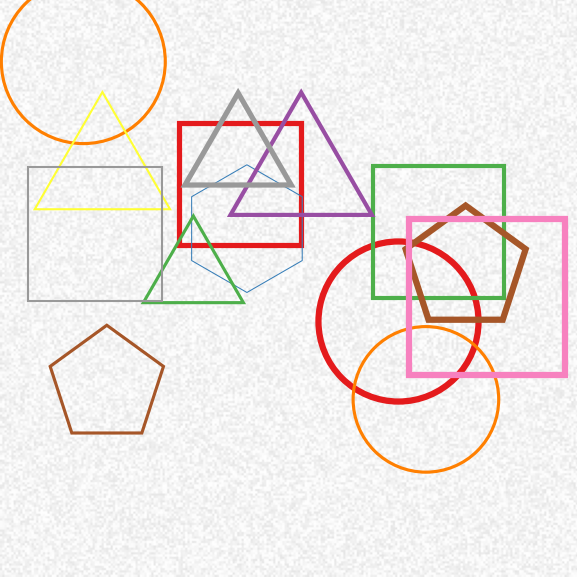[{"shape": "square", "thickness": 2.5, "radius": 0.53, "center": [0.415, 0.68]}, {"shape": "circle", "thickness": 3, "radius": 0.69, "center": [0.69, 0.442]}, {"shape": "hexagon", "thickness": 0.5, "radius": 0.55, "center": [0.428, 0.603]}, {"shape": "square", "thickness": 2, "radius": 0.57, "center": [0.759, 0.597]}, {"shape": "triangle", "thickness": 1.5, "radius": 0.5, "center": [0.335, 0.525]}, {"shape": "triangle", "thickness": 2, "radius": 0.71, "center": [0.522, 0.698]}, {"shape": "circle", "thickness": 1.5, "radius": 0.63, "center": [0.738, 0.308]}, {"shape": "circle", "thickness": 1.5, "radius": 0.71, "center": [0.144, 0.892]}, {"shape": "triangle", "thickness": 1, "radius": 0.68, "center": [0.177, 0.704]}, {"shape": "pentagon", "thickness": 3, "radius": 0.55, "center": [0.806, 0.534]}, {"shape": "pentagon", "thickness": 1.5, "radius": 0.52, "center": [0.185, 0.333]}, {"shape": "square", "thickness": 3, "radius": 0.68, "center": [0.843, 0.485]}, {"shape": "square", "thickness": 1, "radius": 0.58, "center": [0.164, 0.594]}, {"shape": "triangle", "thickness": 2.5, "radius": 0.53, "center": [0.412, 0.732]}]